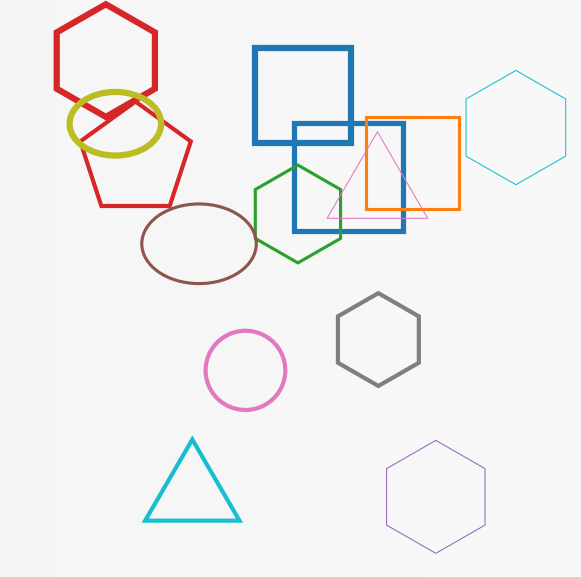[{"shape": "square", "thickness": 3, "radius": 0.41, "center": [0.522, 0.834]}, {"shape": "square", "thickness": 2.5, "radius": 0.47, "center": [0.6, 0.692]}, {"shape": "square", "thickness": 1.5, "radius": 0.4, "center": [0.709, 0.717]}, {"shape": "hexagon", "thickness": 1.5, "radius": 0.42, "center": [0.513, 0.629]}, {"shape": "hexagon", "thickness": 3, "radius": 0.49, "center": [0.182, 0.894]}, {"shape": "pentagon", "thickness": 2, "radius": 0.5, "center": [0.233, 0.723]}, {"shape": "hexagon", "thickness": 0.5, "radius": 0.49, "center": [0.75, 0.139]}, {"shape": "oval", "thickness": 1.5, "radius": 0.49, "center": [0.342, 0.577]}, {"shape": "triangle", "thickness": 0.5, "radius": 0.5, "center": [0.649, 0.671]}, {"shape": "circle", "thickness": 2, "radius": 0.34, "center": [0.422, 0.358]}, {"shape": "hexagon", "thickness": 2, "radius": 0.4, "center": [0.651, 0.411]}, {"shape": "oval", "thickness": 3, "radius": 0.39, "center": [0.198, 0.785]}, {"shape": "triangle", "thickness": 2, "radius": 0.47, "center": [0.331, 0.144]}, {"shape": "hexagon", "thickness": 0.5, "radius": 0.49, "center": [0.888, 0.778]}]